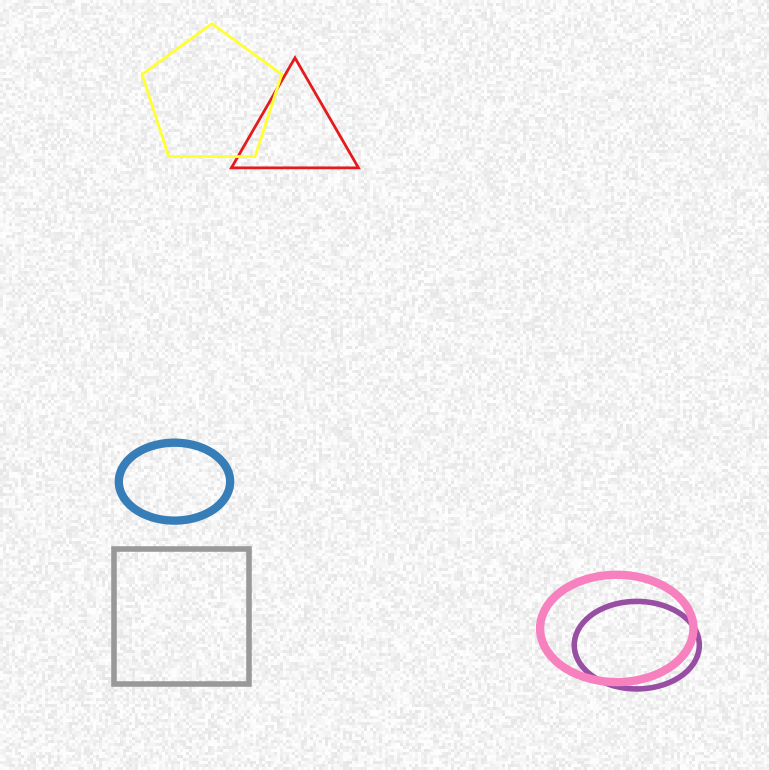[{"shape": "triangle", "thickness": 1, "radius": 0.48, "center": [0.383, 0.83]}, {"shape": "oval", "thickness": 3, "radius": 0.36, "center": [0.227, 0.374]}, {"shape": "oval", "thickness": 2, "radius": 0.41, "center": [0.827, 0.162]}, {"shape": "pentagon", "thickness": 1, "radius": 0.48, "center": [0.275, 0.874]}, {"shape": "oval", "thickness": 3, "radius": 0.5, "center": [0.801, 0.184]}, {"shape": "square", "thickness": 2, "radius": 0.44, "center": [0.236, 0.199]}]